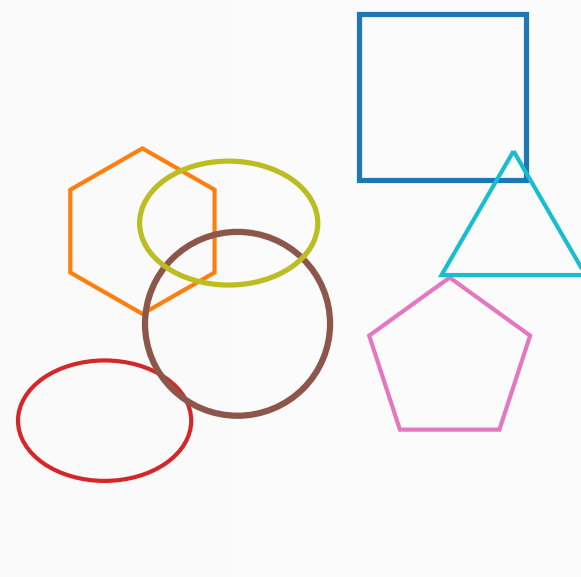[{"shape": "square", "thickness": 2.5, "radius": 0.72, "center": [0.762, 0.831]}, {"shape": "hexagon", "thickness": 2, "radius": 0.72, "center": [0.245, 0.599]}, {"shape": "oval", "thickness": 2, "radius": 0.74, "center": [0.18, 0.271]}, {"shape": "circle", "thickness": 3, "radius": 0.8, "center": [0.409, 0.438]}, {"shape": "pentagon", "thickness": 2, "radius": 0.73, "center": [0.774, 0.373]}, {"shape": "oval", "thickness": 2.5, "radius": 0.77, "center": [0.393, 0.613]}, {"shape": "triangle", "thickness": 2, "radius": 0.72, "center": [0.884, 0.594]}]